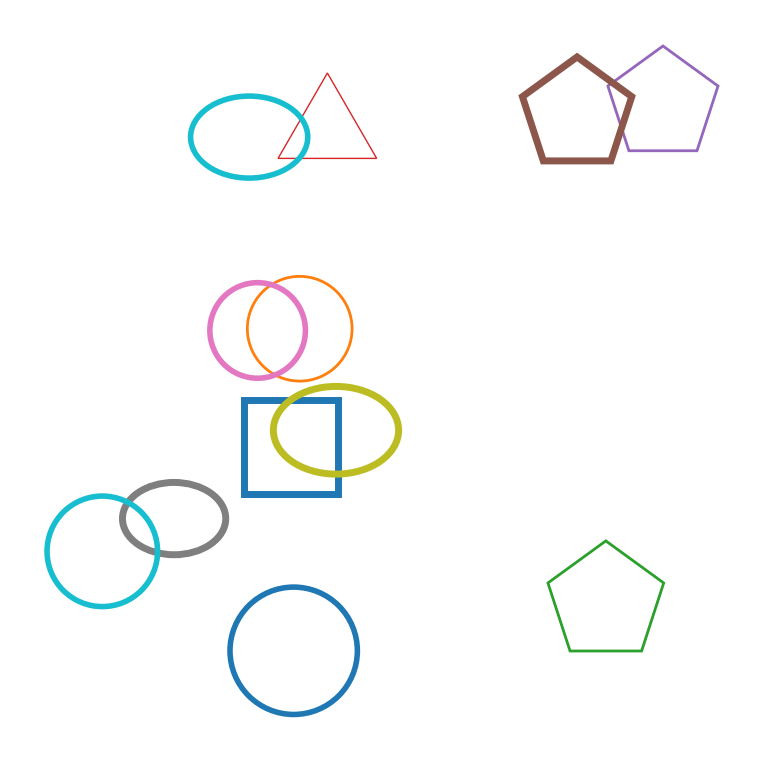[{"shape": "circle", "thickness": 2, "radius": 0.41, "center": [0.381, 0.155]}, {"shape": "square", "thickness": 2.5, "radius": 0.3, "center": [0.378, 0.42]}, {"shape": "circle", "thickness": 1, "radius": 0.34, "center": [0.389, 0.573]}, {"shape": "pentagon", "thickness": 1, "radius": 0.4, "center": [0.787, 0.218]}, {"shape": "triangle", "thickness": 0.5, "radius": 0.37, "center": [0.425, 0.831]}, {"shape": "pentagon", "thickness": 1, "radius": 0.38, "center": [0.861, 0.865]}, {"shape": "pentagon", "thickness": 2.5, "radius": 0.37, "center": [0.749, 0.851]}, {"shape": "circle", "thickness": 2, "radius": 0.31, "center": [0.335, 0.571]}, {"shape": "oval", "thickness": 2.5, "radius": 0.34, "center": [0.226, 0.327]}, {"shape": "oval", "thickness": 2.5, "radius": 0.41, "center": [0.436, 0.441]}, {"shape": "oval", "thickness": 2, "radius": 0.38, "center": [0.324, 0.822]}, {"shape": "circle", "thickness": 2, "radius": 0.36, "center": [0.133, 0.284]}]